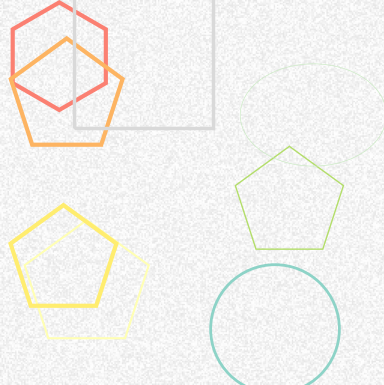[{"shape": "circle", "thickness": 2, "radius": 0.84, "center": [0.714, 0.145]}, {"shape": "pentagon", "thickness": 1.5, "radius": 0.85, "center": [0.225, 0.259]}, {"shape": "hexagon", "thickness": 3, "radius": 0.7, "center": [0.154, 0.854]}, {"shape": "pentagon", "thickness": 3, "radius": 0.76, "center": [0.173, 0.748]}, {"shape": "pentagon", "thickness": 1, "radius": 0.74, "center": [0.752, 0.472]}, {"shape": "square", "thickness": 2.5, "radius": 0.91, "center": [0.372, 0.85]}, {"shape": "oval", "thickness": 0.5, "radius": 0.95, "center": [0.814, 0.701]}, {"shape": "pentagon", "thickness": 3, "radius": 0.72, "center": [0.165, 0.323]}]